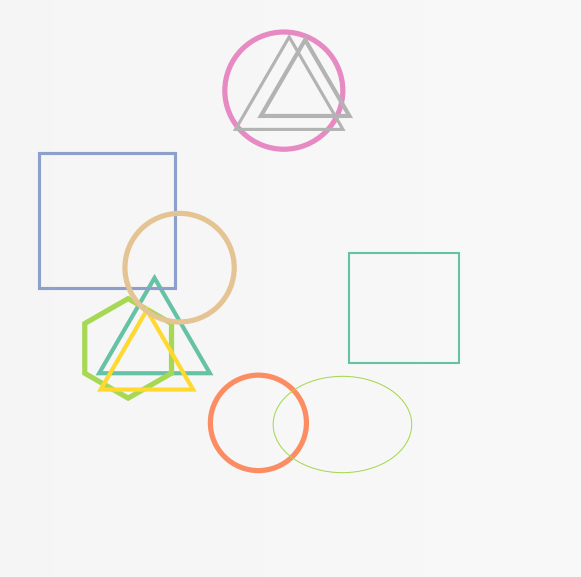[{"shape": "triangle", "thickness": 2, "radius": 0.55, "center": [0.266, 0.408]}, {"shape": "square", "thickness": 1, "radius": 0.47, "center": [0.695, 0.465]}, {"shape": "circle", "thickness": 2.5, "radius": 0.41, "center": [0.445, 0.267]}, {"shape": "square", "thickness": 1.5, "radius": 0.58, "center": [0.184, 0.617]}, {"shape": "circle", "thickness": 2.5, "radius": 0.51, "center": [0.488, 0.842]}, {"shape": "hexagon", "thickness": 2.5, "radius": 0.43, "center": [0.22, 0.396]}, {"shape": "oval", "thickness": 0.5, "radius": 0.6, "center": [0.589, 0.264]}, {"shape": "triangle", "thickness": 2, "radius": 0.46, "center": [0.253, 0.37]}, {"shape": "circle", "thickness": 2.5, "radius": 0.47, "center": [0.309, 0.536]}, {"shape": "triangle", "thickness": 1.5, "radius": 0.53, "center": [0.498, 0.828]}, {"shape": "triangle", "thickness": 2, "radius": 0.44, "center": [0.525, 0.842]}]